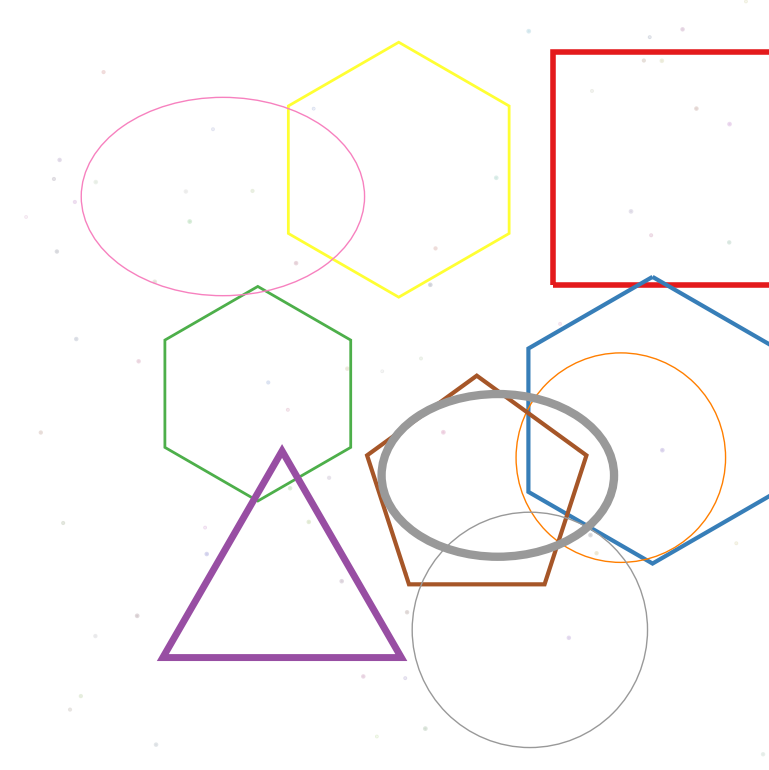[{"shape": "square", "thickness": 2, "radius": 0.75, "center": [0.87, 0.781]}, {"shape": "hexagon", "thickness": 1.5, "radius": 0.93, "center": [0.847, 0.454]}, {"shape": "hexagon", "thickness": 1, "radius": 0.7, "center": [0.335, 0.489]}, {"shape": "triangle", "thickness": 2.5, "radius": 0.89, "center": [0.366, 0.235]}, {"shape": "circle", "thickness": 0.5, "radius": 0.68, "center": [0.806, 0.406]}, {"shape": "hexagon", "thickness": 1, "radius": 0.83, "center": [0.518, 0.78]}, {"shape": "pentagon", "thickness": 1.5, "radius": 0.75, "center": [0.619, 0.362]}, {"shape": "oval", "thickness": 0.5, "radius": 0.92, "center": [0.289, 0.745]}, {"shape": "oval", "thickness": 3, "radius": 0.75, "center": [0.647, 0.383]}, {"shape": "circle", "thickness": 0.5, "radius": 0.76, "center": [0.688, 0.182]}]